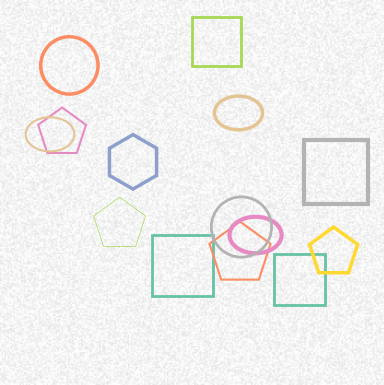[{"shape": "square", "thickness": 2, "radius": 0.33, "center": [0.778, 0.274]}, {"shape": "square", "thickness": 2, "radius": 0.39, "center": [0.474, 0.31]}, {"shape": "pentagon", "thickness": 1.5, "radius": 0.42, "center": [0.623, 0.341]}, {"shape": "circle", "thickness": 2.5, "radius": 0.37, "center": [0.18, 0.83]}, {"shape": "hexagon", "thickness": 2.5, "radius": 0.35, "center": [0.346, 0.58]}, {"shape": "pentagon", "thickness": 1.5, "radius": 0.33, "center": [0.161, 0.656]}, {"shape": "oval", "thickness": 3, "radius": 0.34, "center": [0.664, 0.39]}, {"shape": "pentagon", "thickness": 0.5, "radius": 0.35, "center": [0.311, 0.417]}, {"shape": "square", "thickness": 2, "radius": 0.32, "center": [0.562, 0.892]}, {"shape": "pentagon", "thickness": 2.5, "radius": 0.33, "center": [0.867, 0.345]}, {"shape": "oval", "thickness": 1.5, "radius": 0.32, "center": [0.13, 0.651]}, {"shape": "oval", "thickness": 2.5, "radius": 0.31, "center": [0.619, 0.707]}, {"shape": "circle", "thickness": 2, "radius": 0.39, "center": [0.627, 0.41]}, {"shape": "square", "thickness": 3, "radius": 0.42, "center": [0.872, 0.554]}]